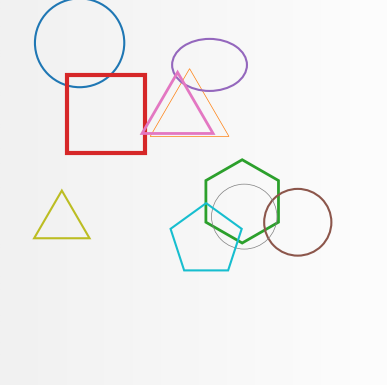[{"shape": "circle", "thickness": 1.5, "radius": 0.58, "center": [0.205, 0.889]}, {"shape": "triangle", "thickness": 0.5, "radius": 0.59, "center": [0.489, 0.704]}, {"shape": "hexagon", "thickness": 2, "radius": 0.54, "center": [0.625, 0.477]}, {"shape": "square", "thickness": 3, "radius": 0.5, "center": [0.274, 0.704]}, {"shape": "oval", "thickness": 1.5, "radius": 0.48, "center": [0.541, 0.831]}, {"shape": "circle", "thickness": 1.5, "radius": 0.43, "center": [0.768, 0.423]}, {"shape": "triangle", "thickness": 2, "radius": 0.53, "center": [0.458, 0.706]}, {"shape": "circle", "thickness": 0.5, "radius": 0.42, "center": [0.63, 0.437]}, {"shape": "triangle", "thickness": 1.5, "radius": 0.41, "center": [0.16, 0.422]}, {"shape": "pentagon", "thickness": 1.5, "radius": 0.48, "center": [0.532, 0.376]}]